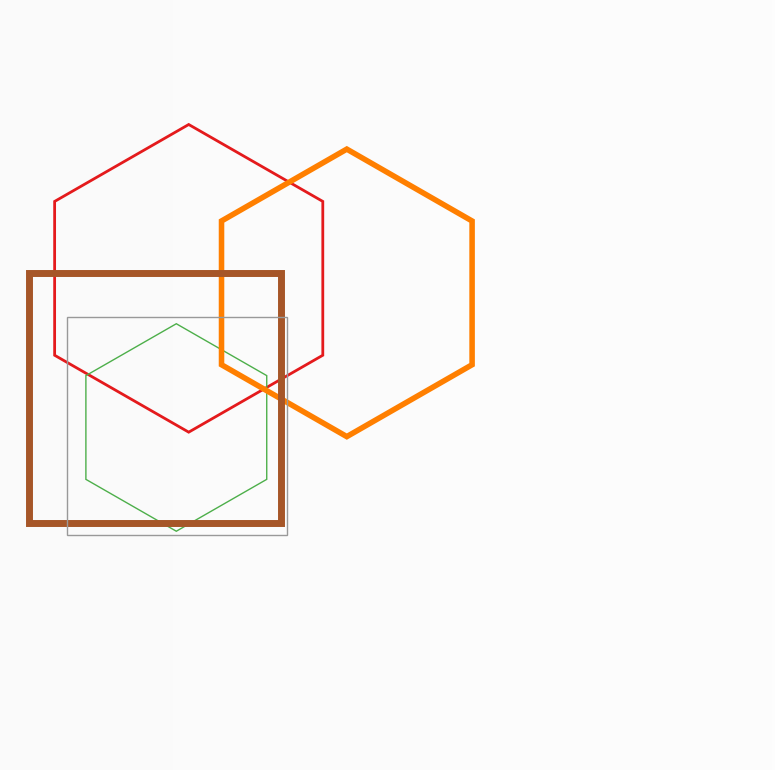[{"shape": "hexagon", "thickness": 1, "radius": 1.0, "center": [0.243, 0.639]}, {"shape": "hexagon", "thickness": 0.5, "radius": 0.67, "center": [0.228, 0.445]}, {"shape": "hexagon", "thickness": 2, "radius": 0.93, "center": [0.447, 0.62]}, {"shape": "square", "thickness": 2.5, "radius": 0.81, "center": [0.2, 0.483]}, {"shape": "square", "thickness": 0.5, "radius": 0.71, "center": [0.229, 0.446]}]